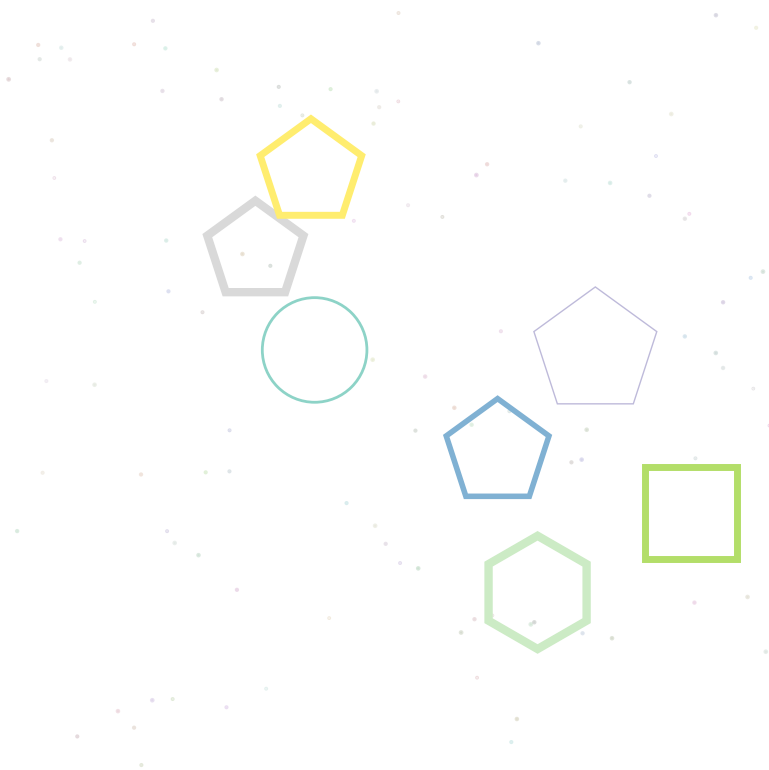[{"shape": "circle", "thickness": 1, "radius": 0.34, "center": [0.409, 0.546]}, {"shape": "pentagon", "thickness": 0.5, "radius": 0.42, "center": [0.773, 0.543]}, {"shape": "pentagon", "thickness": 2, "radius": 0.35, "center": [0.646, 0.412]}, {"shape": "square", "thickness": 2.5, "radius": 0.3, "center": [0.898, 0.334]}, {"shape": "pentagon", "thickness": 3, "radius": 0.33, "center": [0.332, 0.674]}, {"shape": "hexagon", "thickness": 3, "radius": 0.37, "center": [0.698, 0.231]}, {"shape": "pentagon", "thickness": 2.5, "radius": 0.35, "center": [0.404, 0.776]}]